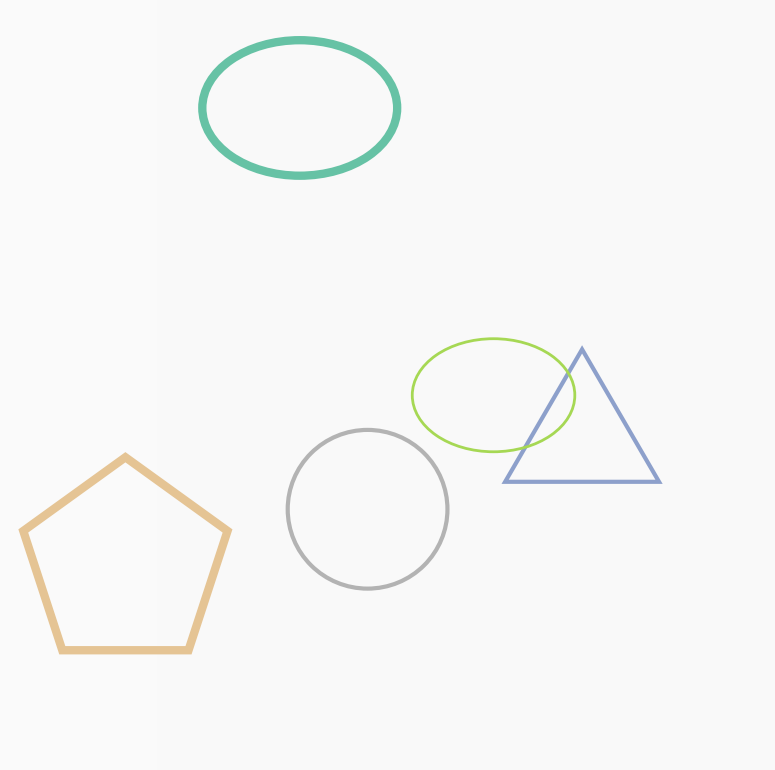[{"shape": "oval", "thickness": 3, "radius": 0.63, "center": [0.387, 0.86]}, {"shape": "triangle", "thickness": 1.5, "radius": 0.57, "center": [0.751, 0.432]}, {"shape": "oval", "thickness": 1, "radius": 0.52, "center": [0.637, 0.487]}, {"shape": "pentagon", "thickness": 3, "radius": 0.69, "center": [0.162, 0.268]}, {"shape": "circle", "thickness": 1.5, "radius": 0.52, "center": [0.474, 0.339]}]